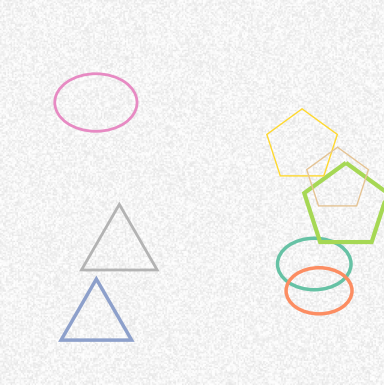[{"shape": "oval", "thickness": 2.5, "radius": 0.48, "center": [0.816, 0.314]}, {"shape": "oval", "thickness": 2.5, "radius": 0.43, "center": [0.829, 0.245]}, {"shape": "triangle", "thickness": 2.5, "radius": 0.53, "center": [0.25, 0.169]}, {"shape": "oval", "thickness": 2, "radius": 0.53, "center": [0.249, 0.734]}, {"shape": "pentagon", "thickness": 3, "radius": 0.57, "center": [0.898, 0.463]}, {"shape": "pentagon", "thickness": 1, "radius": 0.48, "center": [0.785, 0.621]}, {"shape": "pentagon", "thickness": 1, "radius": 0.42, "center": [0.877, 0.533]}, {"shape": "triangle", "thickness": 2, "radius": 0.57, "center": [0.31, 0.355]}]